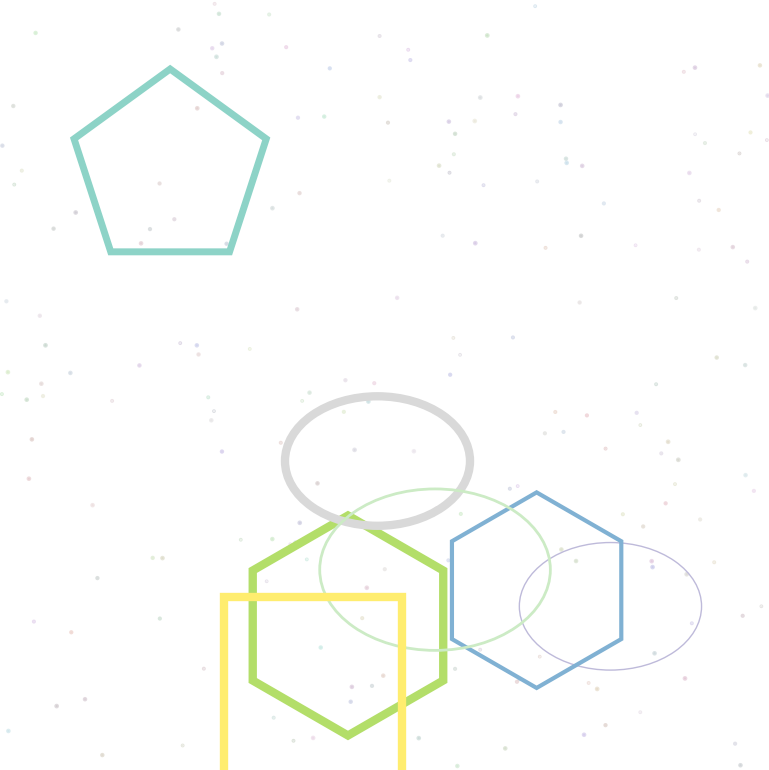[{"shape": "pentagon", "thickness": 2.5, "radius": 0.66, "center": [0.221, 0.779]}, {"shape": "oval", "thickness": 0.5, "radius": 0.59, "center": [0.793, 0.213]}, {"shape": "hexagon", "thickness": 1.5, "radius": 0.63, "center": [0.697, 0.234]}, {"shape": "hexagon", "thickness": 3, "radius": 0.71, "center": [0.452, 0.188]}, {"shape": "oval", "thickness": 3, "radius": 0.6, "center": [0.49, 0.401]}, {"shape": "oval", "thickness": 1, "radius": 0.75, "center": [0.565, 0.26]}, {"shape": "square", "thickness": 3, "radius": 0.58, "center": [0.406, 0.109]}]